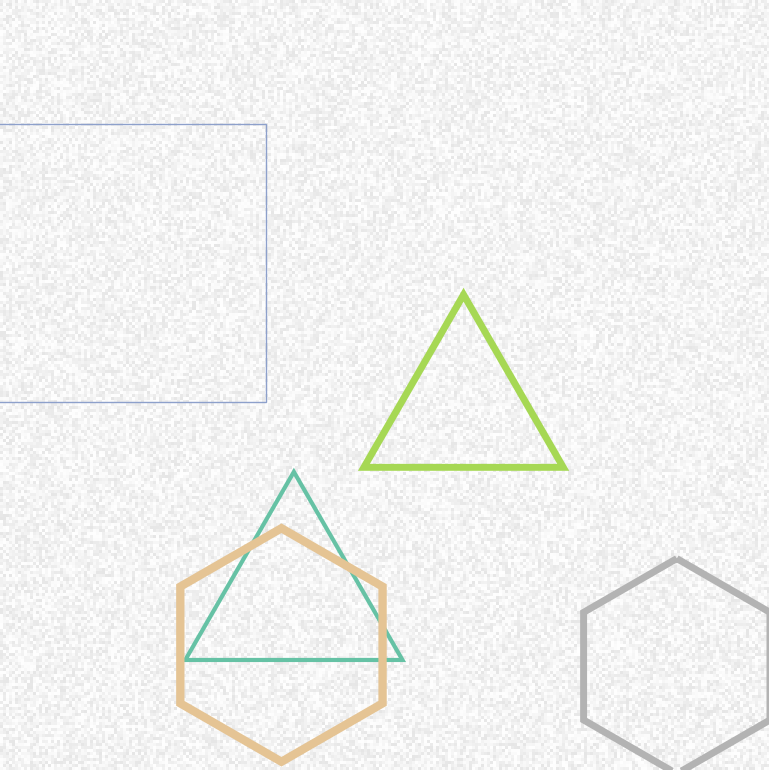[{"shape": "triangle", "thickness": 1.5, "radius": 0.81, "center": [0.382, 0.224]}, {"shape": "square", "thickness": 0.5, "radius": 0.9, "center": [0.165, 0.658]}, {"shape": "triangle", "thickness": 2.5, "radius": 0.75, "center": [0.602, 0.468]}, {"shape": "hexagon", "thickness": 3, "radius": 0.76, "center": [0.366, 0.162]}, {"shape": "hexagon", "thickness": 2.5, "radius": 0.7, "center": [0.879, 0.135]}]